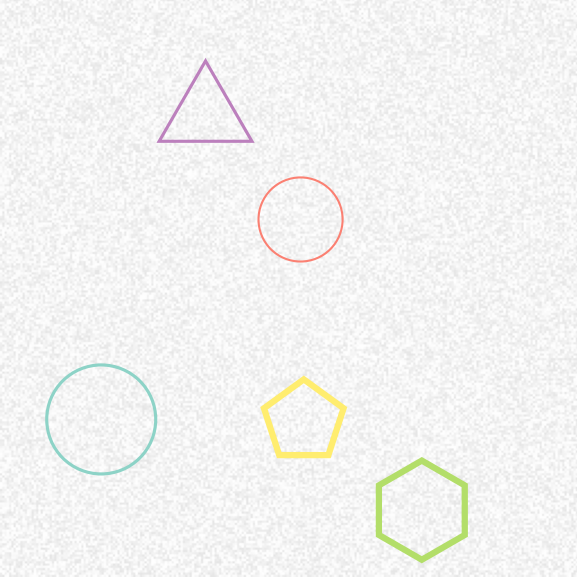[{"shape": "circle", "thickness": 1.5, "radius": 0.47, "center": [0.175, 0.273]}, {"shape": "circle", "thickness": 1, "radius": 0.36, "center": [0.52, 0.619]}, {"shape": "hexagon", "thickness": 3, "radius": 0.43, "center": [0.73, 0.116]}, {"shape": "triangle", "thickness": 1.5, "radius": 0.46, "center": [0.356, 0.801]}, {"shape": "pentagon", "thickness": 3, "radius": 0.36, "center": [0.526, 0.27]}]